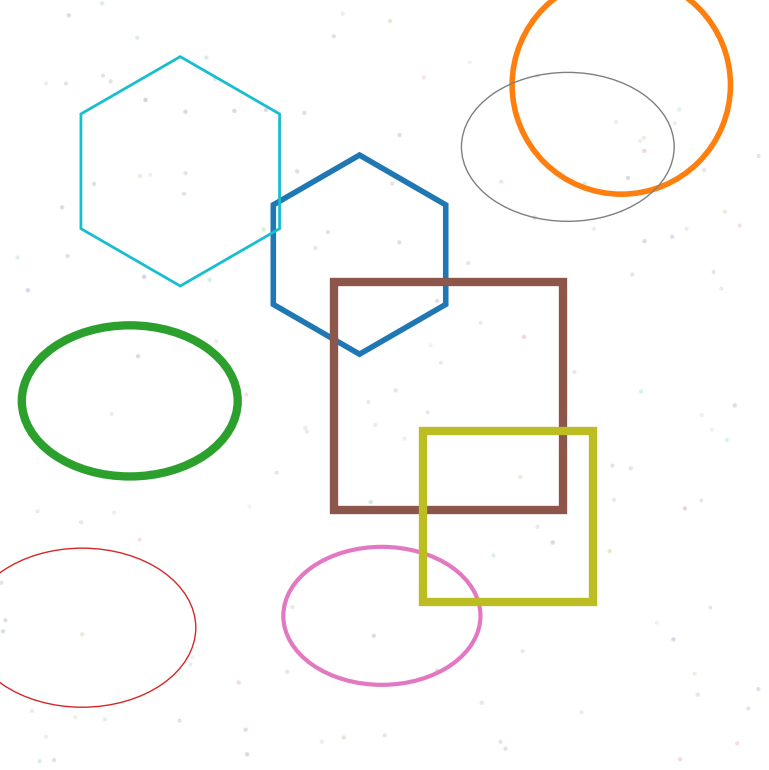[{"shape": "hexagon", "thickness": 2, "radius": 0.65, "center": [0.467, 0.669]}, {"shape": "circle", "thickness": 2, "radius": 0.71, "center": [0.807, 0.89]}, {"shape": "oval", "thickness": 3, "radius": 0.7, "center": [0.169, 0.479]}, {"shape": "oval", "thickness": 0.5, "radius": 0.74, "center": [0.107, 0.185]}, {"shape": "square", "thickness": 3, "radius": 0.74, "center": [0.583, 0.486]}, {"shape": "oval", "thickness": 1.5, "radius": 0.64, "center": [0.496, 0.2]}, {"shape": "oval", "thickness": 0.5, "radius": 0.69, "center": [0.737, 0.809]}, {"shape": "square", "thickness": 3, "radius": 0.55, "center": [0.66, 0.329]}, {"shape": "hexagon", "thickness": 1, "radius": 0.74, "center": [0.234, 0.778]}]